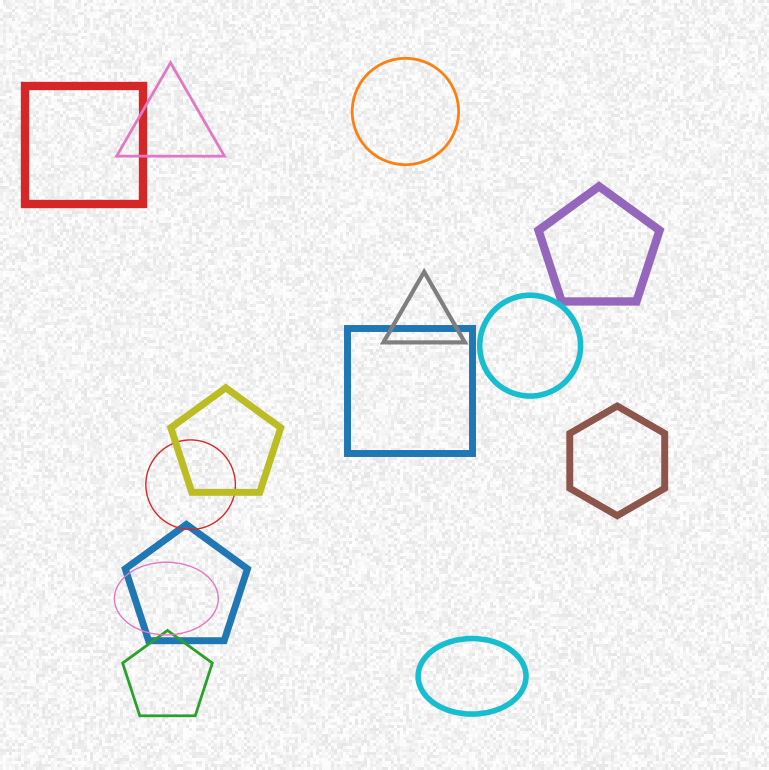[{"shape": "pentagon", "thickness": 2.5, "radius": 0.42, "center": [0.242, 0.235]}, {"shape": "square", "thickness": 2.5, "radius": 0.41, "center": [0.532, 0.493]}, {"shape": "circle", "thickness": 1, "radius": 0.35, "center": [0.526, 0.855]}, {"shape": "pentagon", "thickness": 1, "radius": 0.31, "center": [0.218, 0.12]}, {"shape": "circle", "thickness": 0.5, "radius": 0.29, "center": [0.248, 0.371]}, {"shape": "square", "thickness": 3, "radius": 0.38, "center": [0.109, 0.812]}, {"shape": "pentagon", "thickness": 3, "radius": 0.41, "center": [0.778, 0.675]}, {"shape": "hexagon", "thickness": 2.5, "radius": 0.36, "center": [0.802, 0.401]}, {"shape": "triangle", "thickness": 1, "radius": 0.4, "center": [0.221, 0.838]}, {"shape": "oval", "thickness": 0.5, "radius": 0.34, "center": [0.216, 0.223]}, {"shape": "triangle", "thickness": 1.5, "radius": 0.31, "center": [0.551, 0.586]}, {"shape": "pentagon", "thickness": 2.5, "radius": 0.38, "center": [0.293, 0.421]}, {"shape": "oval", "thickness": 2, "radius": 0.35, "center": [0.613, 0.122]}, {"shape": "circle", "thickness": 2, "radius": 0.33, "center": [0.688, 0.551]}]